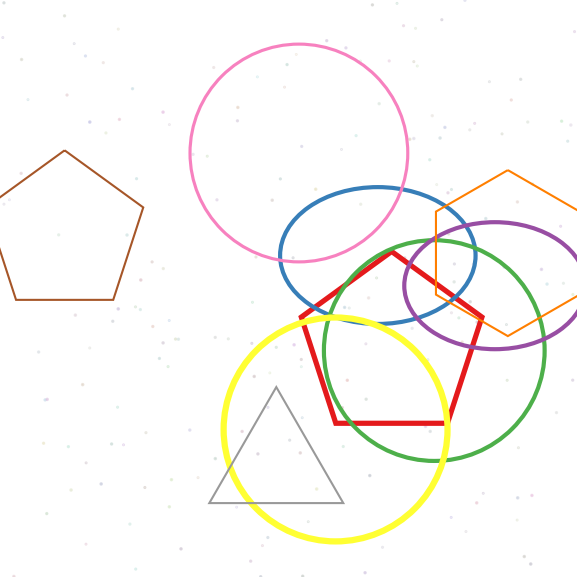[{"shape": "pentagon", "thickness": 2.5, "radius": 0.82, "center": [0.678, 0.399]}, {"shape": "oval", "thickness": 2, "radius": 0.85, "center": [0.654, 0.557]}, {"shape": "circle", "thickness": 2, "radius": 0.96, "center": [0.752, 0.392]}, {"shape": "oval", "thickness": 2, "radius": 0.79, "center": [0.857, 0.504]}, {"shape": "hexagon", "thickness": 1, "radius": 0.72, "center": [0.879, 0.561]}, {"shape": "circle", "thickness": 3, "radius": 0.97, "center": [0.581, 0.255]}, {"shape": "pentagon", "thickness": 1, "radius": 0.72, "center": [0.112, 0.596]}, {"shape": "circle", "thickness": 1.5, "radius": 0.94, "center": [0.518, 0.734]}, {"shape": "triangle", "thickness": 1, "radius": 0.67, "center": [0.478, 0.195]}]